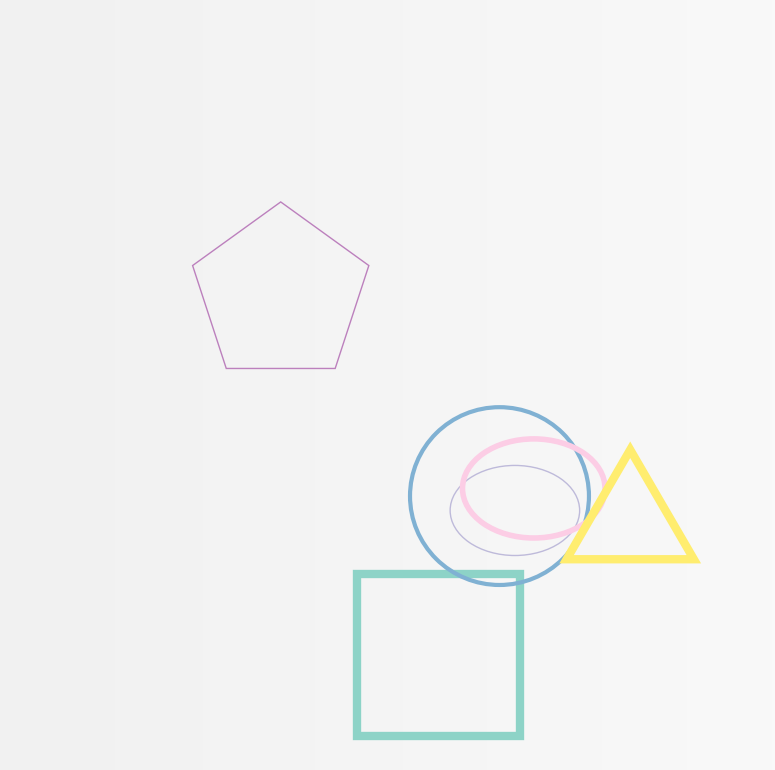[{"shape": "square", "thickness": 3, "radius": 0.53, "center": [0.566, 0.149]}, {"shape": "oval", "thickness": 0.5, "radius": 0.42, "center": [0.664, 0.337]}, {"shape": "circle", "thickness": 1.5, "radius": 0.58, "center": [0.645, 0.356]}, {"shape": "oval", "thickness": 2, "radius": 0.46, "center": [0.689, 0.366]}, {"shape": "pentagon", "thickness": 0.5, "radius": 0.6, "center": [0.362, 0.618]}, {"shape": "triangle", "thickness": 3, "radius": 0.47, "center": [0.813, 0.321]}]